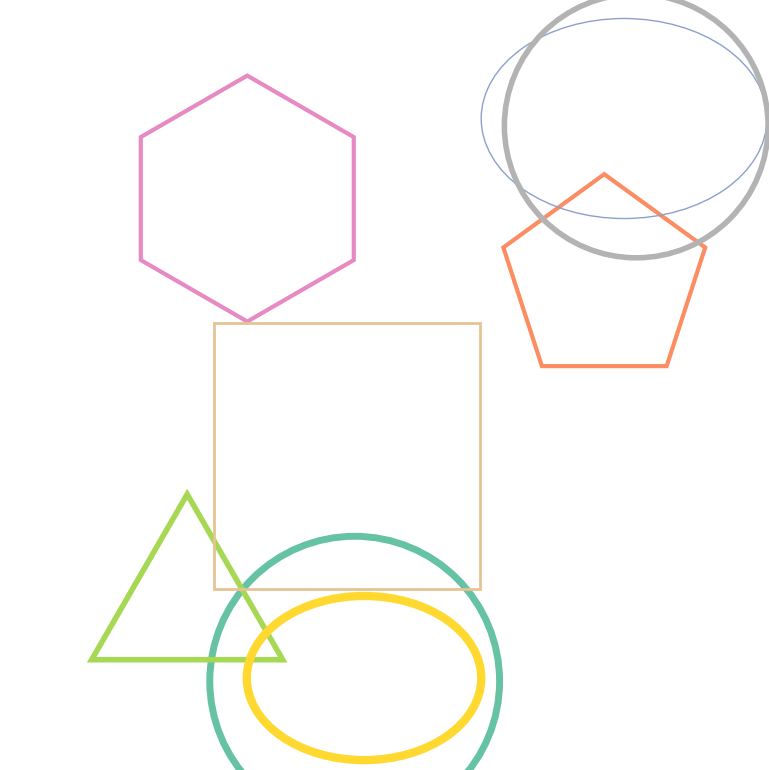[{"shape": "circle", "thickness": 2.5, "radius": 0.94, "center": [0.461, 0.115]}, {"shape": "pentagon", "thickness": 1.5, "radius": 0.69, "center": [0.785, 0.636]}, {"shape": "oval", "thickness": 0.5, "radius": 0.93, "center": [0.81, 0.846]}, {"shape": "hexagon", "thickness": 1.5, "radius": 0.8, "center": [0.321, 0.742]}, {"shape": "triangle", "thickness": 2, "radius": 0.72, "center": [0.243, 0.215]}, {"shape": "oval", "thickness": 3, "radius": 0.76, "center": [0.473, 0.119]}, {"shape": "square", "thickness": 1, "radius": 0.86, "center": [0.451, 0.408]}, {"shape": "circle", "thickness": 2, "radius": 0.86, "center": [0.826, 0.836]}]